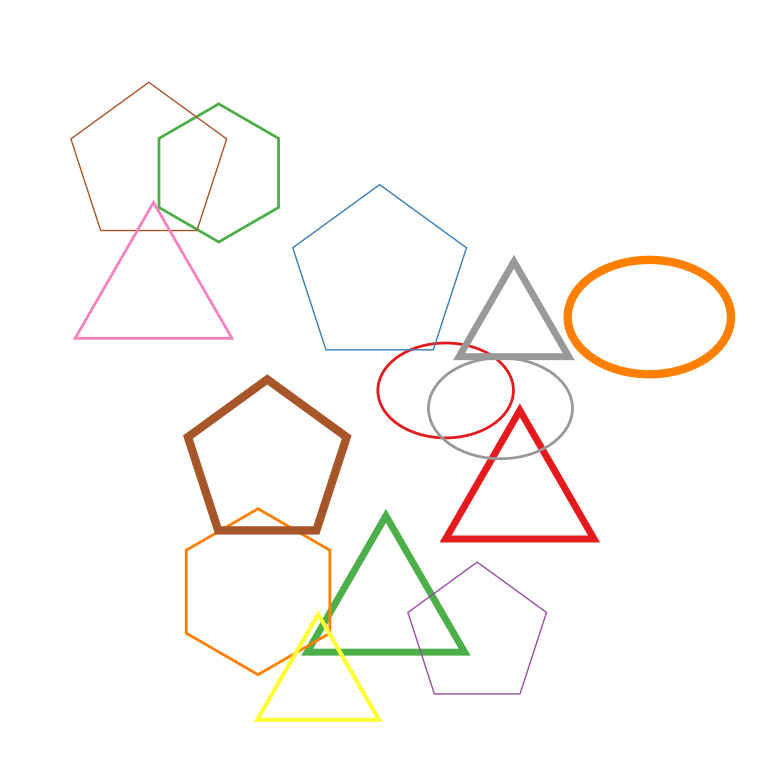[{"shape": "triangle", "thickness": 2.5, "radius": 0.56, "center": [0.675, 0.356]}, {"shape": "oval", "thickness": 1, "radius": 0.44, "center": [0.579, 0.493]}, {"shape": "pentagon", "thickness": 0.5, "radius": 0.59, "center": [0.493, 0.642]}, {"shape": "triangle", "thickness": 2.5, "radius": 0.59, "center": [0.501, 0.212]}, {"shape": "hexagon", "thickness": 1, "radius": 0.45, "center": [0.284, 0.775]}, {"shape": "pentagon", "thickness": 0.5, "radius": 0.47, "center": [0.62, 0.175]}, {"shape": "hexagon", "thickness": 1, "radius": 0.54, "center": [0.335, 0.232]}, {"shape": "oval", "thickness": 3, "radius": 0.53, "center": [0.843, 0.588]}, {"shape": "triangle", "thickness": 1.5, "radius": 0.46, "center": [0.413, 0.111]}, {"shape": "pentagon", "thickness": 0.5, "radius": 0.53, "center": [0.193, 0.787]}, {"shape": "pentagon", "thickness": 3, "radius": 0.54, "center": [0.347, 0.399]}, {"shape": "triangle", "thickness": 1, "radius": 0.59, "center": [0.199, 0.619]}, {"shape": "oval", "thickness": 1, "radius": 0.47, "center": [0.65, 0.47]}, {"shape": "triangle", "thickness": 2.5, "radius": 0.41, "center": [0.667, 0.578]}]